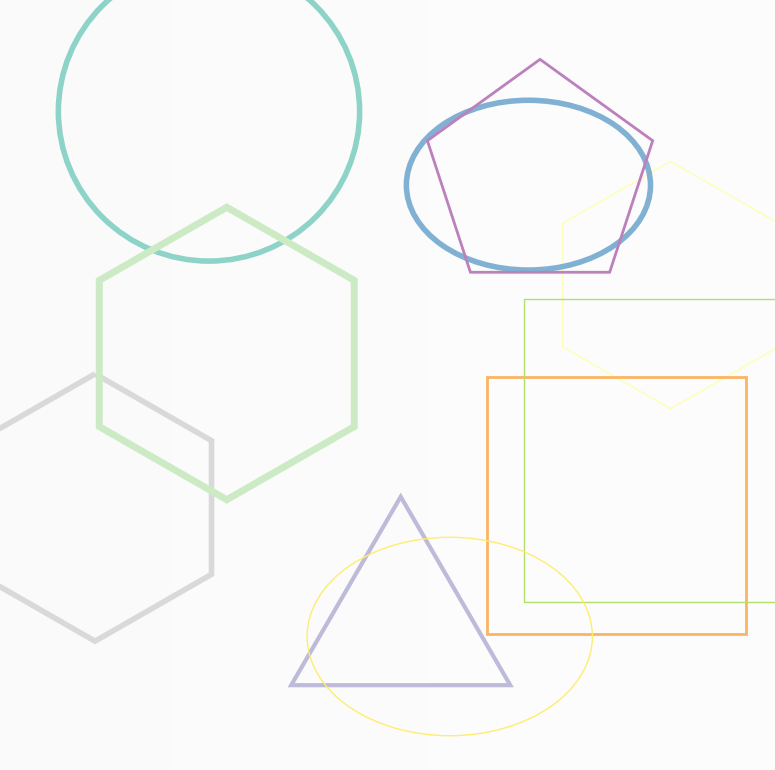[{"shape": "circle", "thickness": 2, "radius": 0.97, "center": [0.27, 0.855]}, {"shape": "hexagon", "thickness": 0.5, "radius": 0.8, "center": [0.865, 0.63]}, {"shape": "triangle", "thickness": 1.5, "radius": 0.82, "center": [0.517, 0.192]}, {"shape": "oval", "thickness": 2, "radius": 0.79, "center": [0.682, 0.76]}, {"shape": "square", "thickness": 1, "radius": 0.83, "center": [0.795, 0.344]}, {"shape": "square", "thickness": 0.5, "radius": 0.98, "center": [0.873, 0.415]}, {"shape": "hexagon", "thickness": 2, "radius": 0.87, "center": [0.123, 0.341]}, {"shape": "pentagon", "thickness": 1, "radius": 0.76, "center": [0.697, 0.77]}, {"shape": "hexagon", "thickness": 2.5, "radius": 0.95, "center": [0.293, 0.541]}, {"shape": "oval", "thickness": 0.5, "radius": 0.92, "center": [0.58, 0.173]}]